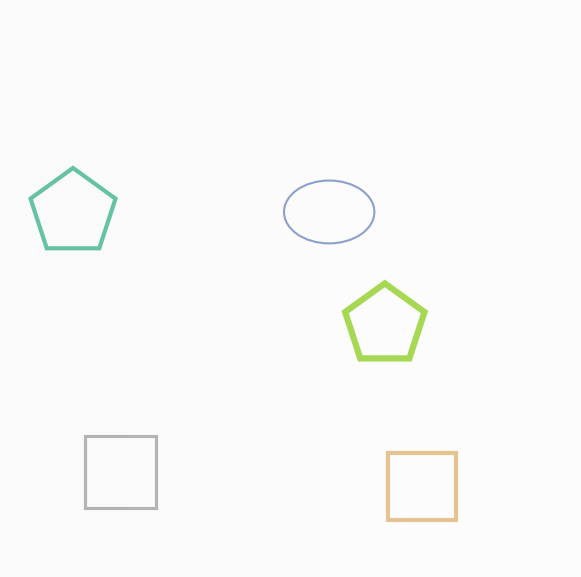[{"shape": "pentagon", "thickness": 2, "radius": 0.38, "center": [0.126, 0.631]}, {"shape": "oval", "thickness": 1, "radius": 0.39, "center": [0.566, 0.632]}, {"shape": "pentagon", "thickness": 3, "radius": 0.36, "center": [0.662, 0.437]}, {"shape": "square", "thickness": 2, "radius": 0.29, "center": [0.726, 0.157]}, {"shape": "square", "thickness": 1.5, "radius": 0.31, "center": [0.207, 0.182]}]